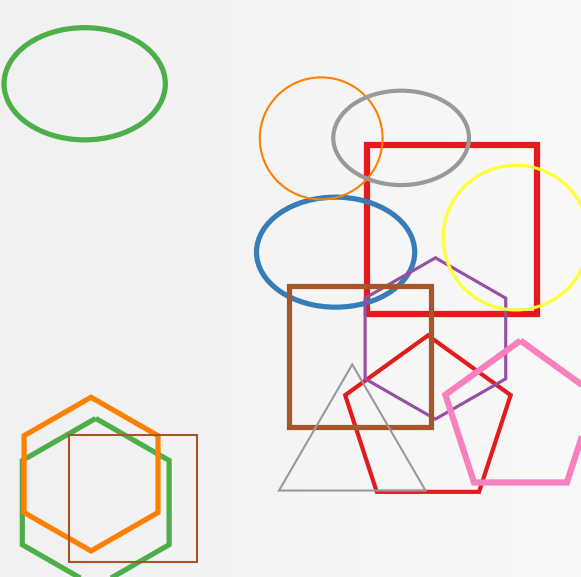[{"shape": "square", "thickness": 3, "radius": 0.73, "center": [0.778, 0.601]}, {"shape": "pentagon", "thickness": 2, "radius": 0.75, "center": [0.736, 0.269]}, {"shape": "oval", "thickness": 2.5, "radius": 0.68, "center": [0.577, 0.562]}, {"shape": "hexagon", "thickness": 2.5, "radius": 0.73, "center": [0.165, 0.129]}, {"shape": "oval", "thickness": 2.5, "radius": 0.69, "center": [0.146, 0.854]}, {"shape": "hexagon", "thickness": 1.5, "radius": 0.7, "center": [0.749, 0.413]}, {"shape": "circle", "thickness": 1, "radius": 0.53, "center": [0.553, 0.76]}, {"shape": "hexagon", "thickness": 2.5, "radius": 0.67, "center": [0.157, 0.178]}, {"shape": "circle", "thickness": 1.5, "radius": 0.63, "center": [0.888, 0.588]}, {"shape": "square", "thickness": 1, "radius": 0.55, "center": [0.229, 0.136]}, {"shape": "square", "thickness": 2.5, "radius": 0.61, "center": [0.62, 0.382]}, {"shape": "pentagon", "thickness": 3, "radius": 0.68, "center": [0.895, 0.274]}, {"shape": "oval", "thickness": 2, "radius": 0.58, "center": [0.69, 0.76]}, {"shape": "triangle", "thickness": 1, "radius": 0.73, "center": [0.606, 0.222]}]